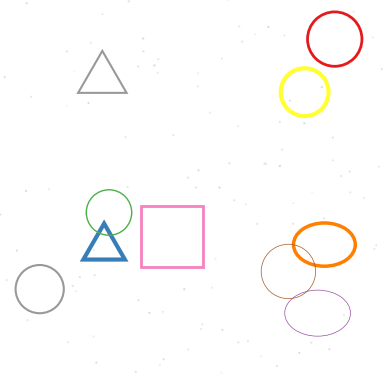[{"shape": "circle", "thickness": 2, "radius": 0.35, "center": [0.869, 0.898]}, {"shape": "triangle", "thickness": 3, "radius": 0.31, "center": [0.27, 0.357]}, {"shape": "circle", "thickness": 1, "radius": 0.3, "center": [0.283, 0.448]}, {"shape": "oval", "thickness": 0.5, "radius": 0.43, "center": [0.825, 0.187]}, {"shape": "oval", "thickness": 2.5, "radius": 0.4, "center": [0.843, 0.365]}, {"shape": "circle", "thickness": 3, "radius": 0.31, "center": [0.791, 0.761]}, {"shape": "circle", "thickness": 0.5, "radius": 0.35, "center": [0.749, 0.295]}, {"shape": "square", "thickness": 2, "radius": 0.4, "center": [0.447, 0.386]}, {"shape": "triangle", "thickness": 1.5, "radius": 0.36, "center": [0.266, 0.795]}, {"shape": "circle", "thickness": 1.5, "radius": 0.31, "center": [0.103, 0.249]}]